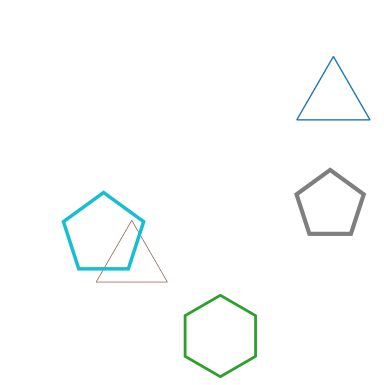[{"shape": "triangle", "thickness": 1, "radius": 0.55, "center": [0.866, 0.744]}, {"shape": "hexagon", "thickness": 2, "radius": 0.53, "center": [0.572, 0.127]}, {"shape": "triangle", "thickness": 0.5, "radius": 0.53, "center": [0.342, 0.321]}, {"shape": "pentagon", "thickness": 3, "radius": 0.46, "center": [0.858, 0.467]}, {"shape": "pentagon", "thickness": 2.5, "radius": 0.55, "center": [0.269, 0.39]}]